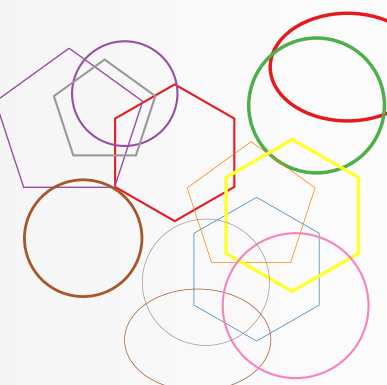[{"shape": "hexagon", "thickness": 1.5, "radius": 0.89, "center": [0.451, 0.603]}, {"shape": "oval", "thickness": 2.5, "radius": 1.0, "center": [0.897, 0.826]}, {"shape": "hexagon", "thickness": 0.5, "radius": 0.93, "center": [0.662, 0.301]}, {"shape": "circle", "thickness": 2.5, "radius": 0.88, "center": [0.817, 0.726]}, {"shape": "circle", "thickness": 1.5, "radius": 0.68, "center": [0.322, 0.757]}, {"shape": "pentagon", "thickness": 1, "radius": 1.0, "center": [0.178, 0.675]}, {"shape": "pentagon", "thickness": 0.5, "radius": 0.87, "center": [0.648, 0.458]}, {"shape": "hexagon", "thickness": 2.5, "radius": 0.99, "center": [0.754, 0.44]}, {"shape": "circle", "thickness": 2, "radius": 0.76, "center": [0.215, 0.381]}, {"shape": "oval", "thickness": 0.5, "radius": 0.94, "center": [0.51, 0.117]}, {"shape": "circle", "thickness": 1.5, "radius": 0.94, "center": [0.763, 0.206]}, {"shape": "circle", "thickness": 0.5, "radius": 0.82, "center": [0.531, 0.267]}, {"shape": "pentagon", "thickness": 1.5, "radius": 0.69, "center": [0.27, 0.708]}]